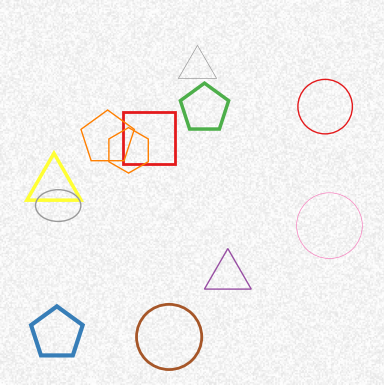[{"shape": "square", "thickness": 2, "radius": 0.34, "center": [0.388, 0.642]}, {"shape": "circle", "thickness": 1, "radius": 0.35, "center": [0.845, 0.723]}, {"shape": "pentagon", "thickness": 3, "radius": 0.35, "center": [0.148, 0.134]}, {"shape": "pentagon", "thickness": 2.5, "radius": 0.33, "center": [0.531, 0.718]}, {"shape": "triangle", "thickness": 1, "radius": 0.35, "center": [0.592, 0.284]}, {"shape": "hexagon", "thickness": 1, "radius": 0.3, "center": [0.334, 0.609]}, {"shape": "pentagon", "thickness": 1, "radius": 0.36, "center": [0.28, 0.641]}, {"shape": "triangle", "thickness": 2.5, "radius": 0.41, "center": [0.14, 0.521]}, {"shape": "circle", "thickness": 2, "radius": 0.42, "center": [0.439, 0.125]}, {"shape": "circle", "thickness": 0.5, "radius": 0.43, "center": [0.856, 0.414]}, {"shape": "oval", "thickness": 1, "radius": 0.29, "center": [0.151, 0.466]}, {"shape": "triangle", "thickness": 0.5, "radius": 0.29, "center": [0.513, 0.825]}]